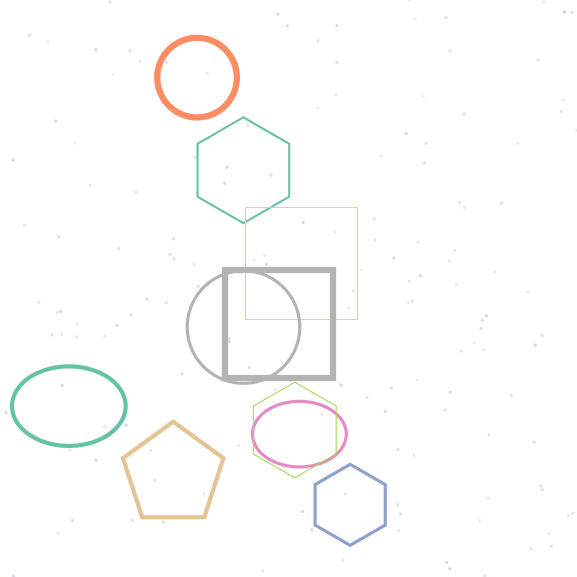[{"shape": "oval", "thickness": 2, "radius": 0.49, "center": [0.119, 0.296]}, {"shape": "hexagon", "thickness": 1, "radius": 0.46, "center": [0.421, 0.704]}, {"shape": "circle", "thickness": 3, "radius": 0.34, "center": [0.341, 0.865]}, {"shape": "hexagon", "thickness": 1.5, "radius": 0.35, "center": [0.606, 0.125]}, {"shape": "oval", "thickness": 1.5, "radius": 0.41, "center": [0.518, 0.247]}, {"shape": "hexagon", "thickness": 0.5, "radius": 0.41, "center": [0.51, 0.255]}, {"shape": "square", "thickness": 0.5, "radius": 0.49, "center": [0.521, 0.543]}, {"shape": "pentagon", "thickness": 2, "radius": 0.46, "center": [0.3, 0.177]}, {"shape": "square", "thickness": 3, "radius": 0.47, "center": [0.483, 0.438]}, {"shape": "circle", "thickness": 1.5, "radius": 0.49, "center": [0.422, 0.433]}]